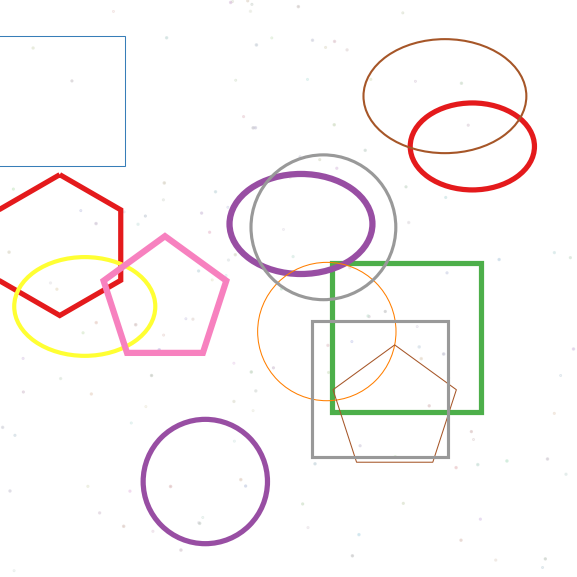[{"shape": "hexagon", "thickness": 2.5, "radius": 0.61, "center": [0.103, 0.575]}, {"shape": "oval", "thickness": 2.5, "radius": 0.54, "center": [0.818, 0.746]}, {"shape": "square", "thickness": 0.5, "radius": 0.56, "center": [0.105, 0.824]}, {"shape": "square", "thickness": 2.5, "radius": 0.65, "center": [0.705, 0.415]}, {"shape": "oval", "thickness": 3, "radius": 0.62, "center": [0.521, 0.611]}, {"shape": "circle", "thickness": 2.5, "radius": 0.54, "center": [0.356, 0.165]}, {"shape": "circle", "thickness": 0.5, "radius": 0.6, "center": [0.566, 0.425]}, {"shape": "oval", "thickness": 2, "radius": 0.61, "center": [0.147, 0.468]}, {"shape": "oval", "thickness": 1, "radius": 0.71, "center": [0.77, 0.833]}, {"shape": "pentagon", "thickness": 0.5, "radius": 0.56, "center": [0.683, 0.29]}, {"shape": "pentagon", "thickness": 3, "radius": 0.56, "center": [0.286, 0.478]}, {"shape": "square", "thickness": 1.5, "radius": 0.59, "center": [0.658, 0.326]}, {"shape": "circle", "thickness": 1.5, "radius": 0.63, "center": [0.56, 0.606]}]